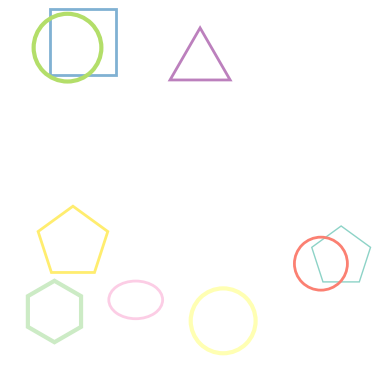[{"shape": "pentagon", "thickness": 1, "radius": 0.4, "center": [0.886, 0.333]}, {"shape": "circle", "thickness": 3, "radius": 0.42, "center": [0.58, 0.167]}, {"shape": "circle", "thickness": 2, "radius": 0.34, "center": [0.834, 0.315]}, {"shape": "square", "thickness": 2, "radius": 0.43, "center": [0.216, 0.891]}, {"shape": "circle", "thickness": 3, "radius": 0.44, "center": [0.175, 0.876]}, {"shape": "oval", "thickness": 2, "radius": 0.35, "center": [0.353, 0.221]}, {"shape": "triangle", "thickness": 2, "radius": 0.45, "center": [0.52, 0.837]}, {"shape": "hexagon", "thickness": 3, "radius": 0.4, "center": [0.141, 0.191]}, {"shape": "pentagon", "thickness": 2, "radius": 0.48, "center": [0.189, 0.369]}]